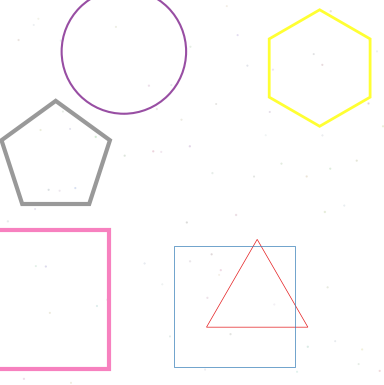[{"shape": "triangle", "thickness": 0.5, "radius": 0.76, "center": [0.668, 0.226]}, {"shape": "square", "thickness": 0.5, "radius": 0.79, "center": [0.61, 0.204]}, {"shape": "circle", "thickness": 1.5, "radius": 0.81, "center": [0.322, 0.866]}, {"shape": "hexagon", "thickness": 2, "radius": 0.76, "center": [0.83, 0.823]}, {"shape": "square", "thickness": 3, "radius": 0.9, "center": [0.103, 0.223]}, {"shape": "pentagon", "thickness": 3, "radius": 0.74, "center": [0.145, 0.59]}]